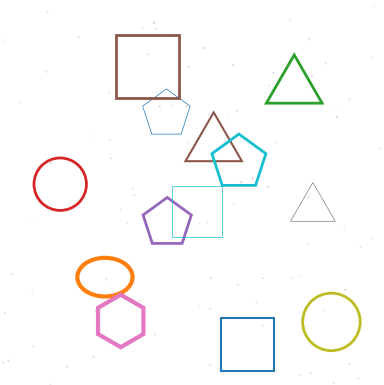[{"shape": "square", "thickness": 1.5, "radius": 0.35, "center": [0.643, 0.105]}, {"shape": "pentagon", "thickness": 0.5, "radius": 0.32, "center": [0.432, 0.704]}, {"shape": "oval", "thickness": 3, "radius": 0.36, "center": [0.273, 0.28]}, {"shape": "triangle", "thickness": 2, "radius": 0.42, "center": [0.764, 0.774]}, {"shape": "circle", "thickness": 2, "radius": 0.34, "center": [0.156, 0.522]}, {"shape": "pentagon", "thickness": 2, "radius": 0.33, "center": [0.434, 0.421]}, {"shape": "triangle", "thickness": 1.5, "radius": 0.42, "center": [0.555, 0.624]}, {"shape": "square", "thickness": 2, "radius": 0.41, "center": [0.382, 0.828]}, {"shape": "hexagon", "thickness": 3, "radius": 0.34, "center": [0.314, 0.166]}, {"shape": "triangle", "thickness": 0.5, "radius": 0.34, "center": [0.813, 0.459]}, {"shape": "circle", "thickness": 2, "radius": 0.37, "center": [0.861, 0.164]}, {"shape": "square", "thickness": 0.5, "radius": 0.33, "center": [0.511, 0.451]}, {"shape": "pentagon", "thickness": 2, "radius": 0.37, "center": [0.621, 0.578]}]